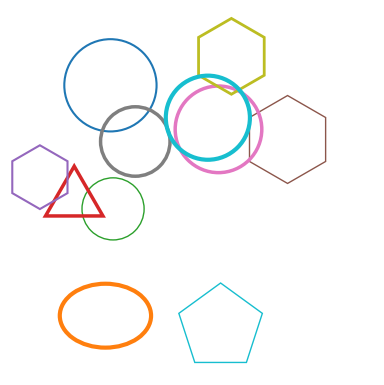[{"shape": "circle", "thickness": 1.5, "radius": 0.6, "center": [0.287, 0.778]}, {"shape": "oval", "thickness": 3, "radius": 0.59, "center": [0.274, 0.18]}, {"shape": "circle", "thickness": 1, "radius": 0.4, "center": [0.294, 0.457]}, {"shape": "triangle", "thickness": 2.5, "radius": 0.43, "center": [0.193, 0.482]}, {"shape": "hexagon", "thickness": 1.5, "radius": 0.41, "center": [0.104, 0.54]}, {"shape": "hexagon", "thickness": 1, "radius": 0.57, "center": [0.747, 0.638]}, {"shape": "circle", "thickness": 2.5, "radius": 0.56, "center": [0.568, 0.664]}, {"shape": "circle", "thickness": 2.5, "radius": 0.45, "center": [0.351, 0.632]}, {"shape": "hexagon", "thickness": 2, "radius": 0.49, "center": [0.601, 0.854]}, {"shape": "pentagon", "thickness": 1, "radius": 0.57, "center": [0.573, 0.151]}, {"shape": "circle", "thickness": 3, "radius": 0.55, "center": [0.54, 0.694]}]